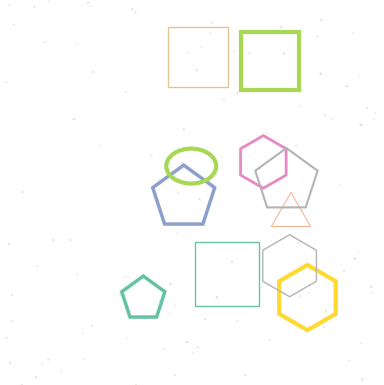[{"shape": "pentagon", "thickness": 2.5, "radius": 0.29, "center": [0.372, 0.224]}, {"shape": "square", "thickness": 1, "radius": 0.42, "center": [0.589, 0.288]}, {"shape": "triangle", "thickness": 0.5, "radius": 0.29, "center": [0.756, 0.441]}, {"shape": "pentagon", "thickness": 2.5, "radius": 0.42, "center": [0.477, 0.486]}, {"shape": "hexagon", "thickness": 2, "radius": 0.34, "center": [0.684, 0.579]}, {"shape": "square", "thickness": 3, "radius": 0.38, "center": [0.702, 0.841]}, {"shape": "oval", "thickness": 3, "radius": 0.32, "center": [0.497, 0.569]}, {"shape": "hexagon", "thickness": 3, "radius": 0.42, "center": [0.799, 0.227]}, {"shape": "square", "thickness": 1, "radius": 0.39, "center": [0.515, 0.851]}, {"shape": "hexagon", "thickness": 1, "radius": 0.4, "center": [0.752, 0.31]}, {"shape": "pentagon", "thickness": 1.5, "radius": 0.43, "center": [0.744, 0.53]}]